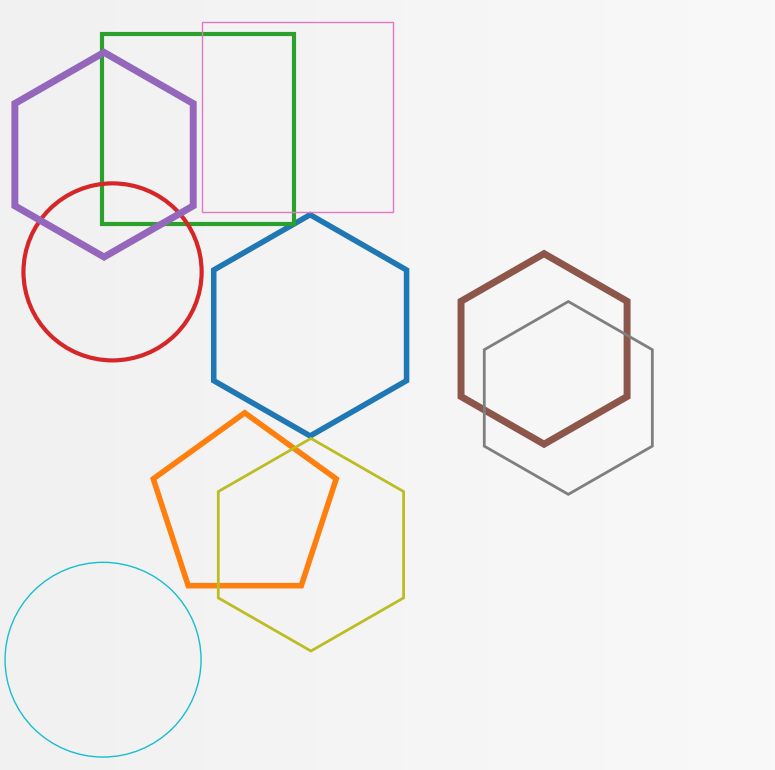[{"shape": "hexagon", "thickness": 2, "radius": 0.72, "center": [0.4, 0.578]}, {"shape": "pentagon", "thickness": 2, "radius": 0.62, "center": [0.316, 0.34]}, {"shape": "square", "thickness": 1.5, "radius": 0.62, "center": [0.256, 0.832]}, {"shape": "circle", "thickness": 1.5, "radius": 0.57, "center": [0.145, 0.647]}, {"shape": "hexagon", "thickness": 2.5, "radius": 0.66, "center": [0.134, 0.799]}, {"shape": "hexagon", "thickness": 2.5, "radius": 0.62, "center": [0.702, 0.547]}, {"shape": "square", "thickness": 0.5, "radius": 0.62, "center": [0.384, 0.848]}, {"shape": "hexagon", "thickness": 1, "radius": 0.63, "center": [0.733, 0.483]}, {"shape": "hexagon", "thickness": 1, "radius": 0.69, "center": [0.401, 0.293]}, {"shape": "circle", "thickness": 0.5, "radius": 0.63, "center": [0.133, 0.143]}]